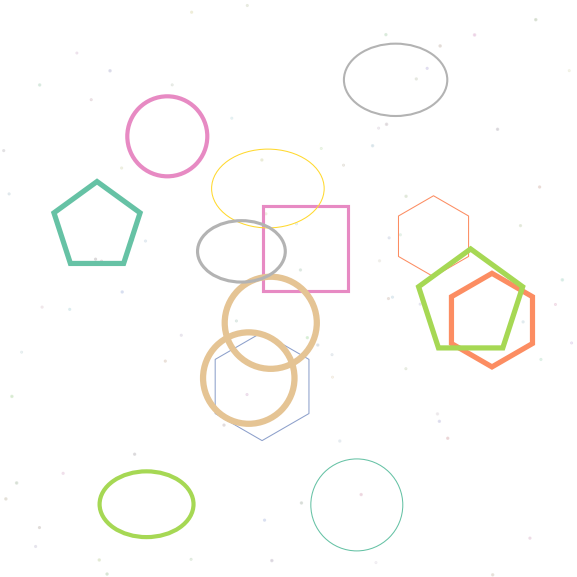[{"shape": "pentagon", "thickness": 2.5, "radius": 0.39, "center": [0.168, 0.606]}, {"shape": "circle", "thickness": 0.5, "radius": 0.4, "center": [0.618, 0.125]}, {"shape": "hexagon", "thickness": 0.5, "radius": 0.35, "center": [0.751, 0.59]}, {"shape": "hexagon", "thickness": 2.5, "radius": 0.41, "center": [0.852, 0.445]}, {"shape": "hexagon", "thickness": 0.5, "radius": 0.47, "center": [0.454, 0.33]}, {"shape": "square", "thickness": 1.5, "radius": 0.37, "center": [0.53, 0.568]}, {"shape": "circle", "thickness": 2, "radius": 0.35, "center": [0.29, 0.763]}, {"shape": "oval", "thickness": 2, "radius": 0.41, "center": [0.254, 0.126]}, {"shape": "pentagon", "thickness": 2.5, "radius": 0.47, "center": [0.815, 0.473]}, {"shape": "oval", "thickness": 0.5, "radius": 0.49, "center": [0.464, 0.673]}, {"shape": "circle", "thickness": 3, "radius": 0.4, "center": [0.431, 0.344]}, {"shape": "circle", "thickness": 3, "radius": 0.4, "center": [0.469, 0.44]}, {"shape": "oval", "thickness": 1.5, "radius": 0.38, "center": [0.418, 0.564]}, {"shape": "oval", "thickness": 1, "radius": 0.45, "center": [0.685, 0.861]}]